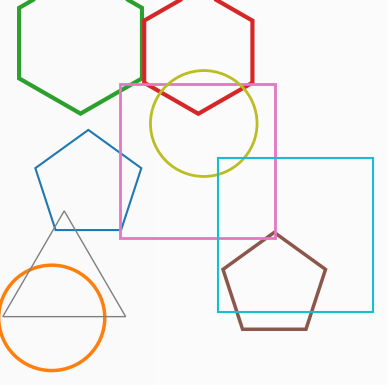[{"shape": "pentagon", "thickness": 1.5, "radius": 0.72, "center": [0.228, 0.519]}, {"shape": "circle", "thickness": 2.5, "radius": 0.68, "center": [0.134, 0.174]}, {"shape": "hexagon", "thickness": 3, "radius": 0.92, "center": [0.208, 0.888]}, {"shape": "hexagon", "thickness": 3, "radius": 0.81, "center": [0.512, 0.866]}, {"shape": "pentagon", "thickness": 2.5, "radius": 0.7, "center": [0.708, 0.257]}, {"shape": "square", "thickness": 2, "radius": 1.0, "center": [0.51, 0.582]}, {"shape": "triangle", "thickness": 1, "radius": 0.92, "center": [0.166, 0.269]}, {"shape": "circle", "thickness": 2, "radius": 0.69, "center": [0.526, 0.679]}, {"shape": "square", "thickness": 1.5, "radius": 1.0, "center": [0.763, 0.39]}]